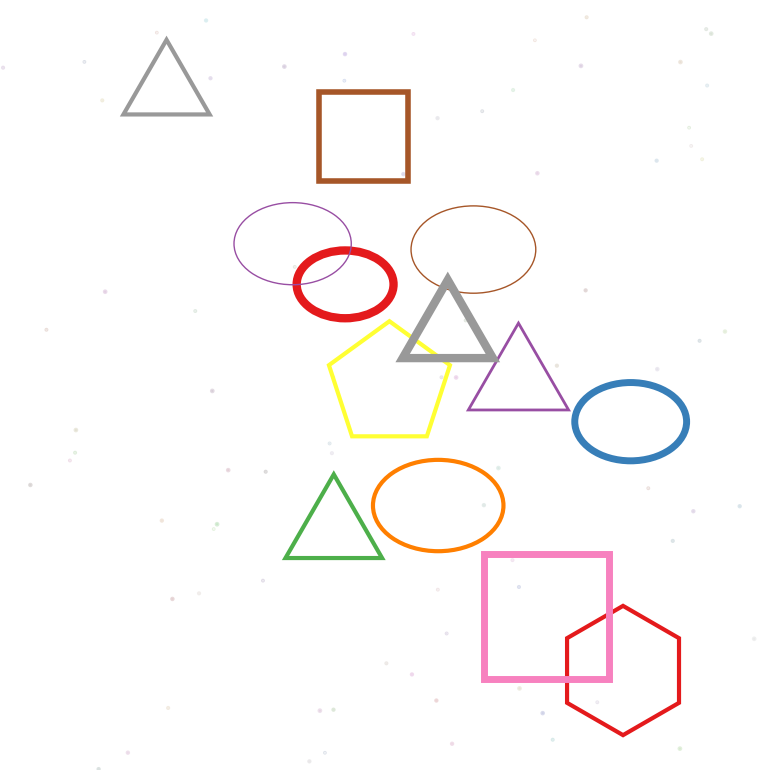[{"shape": "hexagon", "thickness": 1.5, "radius": 0.42, "center": [0.809, 0.129]}, {"shape": "oval", "thickness": 3, "radius": 0.31, "center": [0.448, 0.631]}, {"shape": "oval", "thickness": 2.5, "radius": 0.36, "center": [0.819, 0.452]}, {"shape": "triangle", "thickness": 1.5, "radius": 0.36, "center": [0.433, 0.311]}, {"shape": "triangle", "thickness": 1, "radius": 0.38, "center": [0.673, 0.505]}, {"shape": "oval", "thickness": 0.5, "radius": 0.38, "center": [0.38, 0.684]}, {"shape": "oval", "thickness": 1.5, "radius": 0.42, "center": [0.569, 0.343]}, {"shape": "pentagon", "thickness": 1.5, "radius": 0.41, "center": [0.506, 0.5]}, {"shape": "square", "thickness": 2, "radius": 0.29, "center": [0.472, 0.823]}, {"shape": "oval", "thickness": 0.5, "radius": 0.41, "center": [0.615, 0.676]}, {"shape": "square", "thickness": 2.5, "radius": 0.41, "center": [0.71, 0.2]}, {"shape": "triangle", "thickness": 1.5, "radius": 0.32, "center": [0.216, 0.884]}, {"shape": "triangle", "thickness": 3, "radius": 0.34, "center": [0.582, 0.569]}]